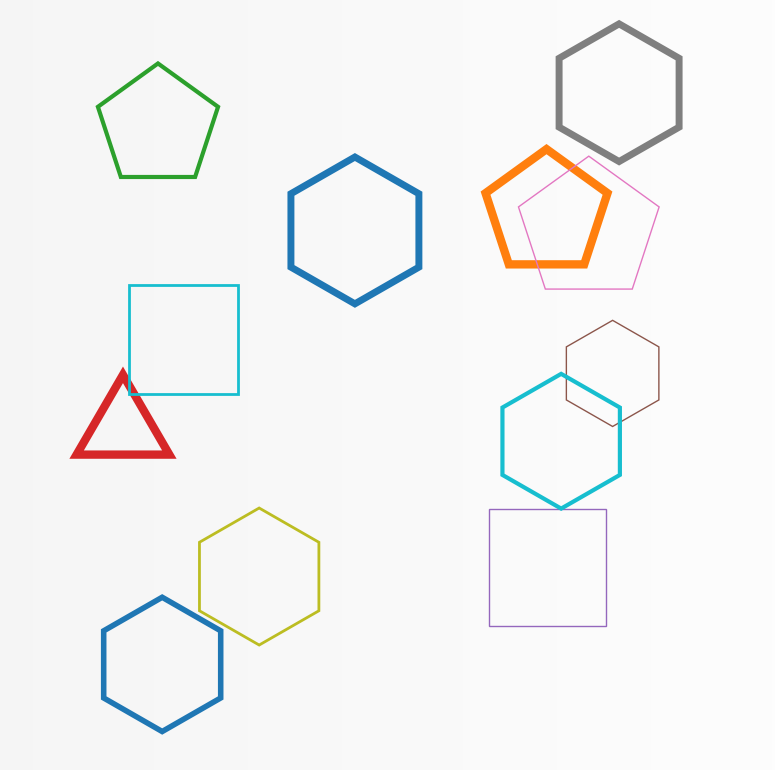[{"shape": "hexagon", "thickness": 2, "radius": 0.44, "center": [0.209, 0.137]}, {"shape": "hexagon", "thickness": 2.5, "radius": 0.48, "center": [0.458, 0.701]}, {"shape": "pentagon", "thickness": 3, "radius": 0.41, "center": [0.705, 0.724]}, {"shape": "pentagon", "thickness": 1.5, "radius": 0.41, "center": [0.204, 0.836]}, {"shape": "triangle", "thickness": 3, "radius": 0.35, "center": [0.159, 0.444]}, {"shape": "square", "thickness": 0.5, "radius": 0.38, "center": [0.707, 0.263]}, {"shape": "hexagon", "thickness": 0.5, "radius": 0.34, "center": [0.79, 0.515]}, {"shape": "pentagon", "thickness": 0.5, "radius": 0.48, "center": [0.76, 0.702]}, {"shape": "hexagon", "thickness": 2.5, "radius": 0.45, "center": [0.799, 0.88]}, {"shape": "hexagon", "thickness": 1, "radius": 0.44, "center": [0.334, 0.251]}, {"shape": "hexagon", "thickness": 1.5, "radius": 0.44, "center": [0.724, 0.427]}, {"shape": "square", "thickness": 1, "radius": 0.35, "center": [0.237, 0.559]}]